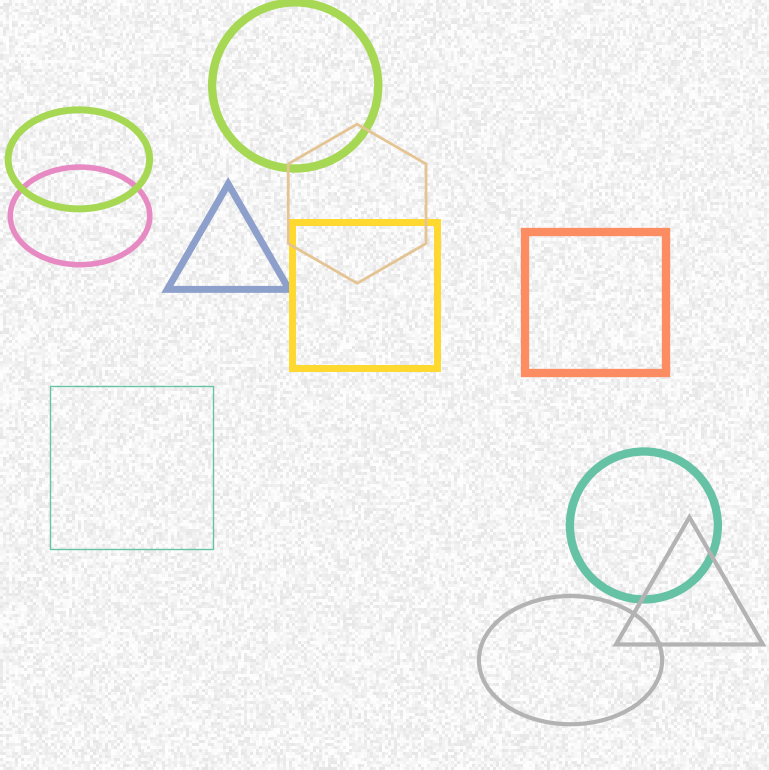[{"shape": "circle", "thickness": 3, "radius": 0.48, "center": [0.836, 0.318]}, {"shape": "square", "thickness": 0.5, "radius": 0.53, "center": [0.171, 0.392]}, {"shape": "square", "thickness": 3, "radius": 0.46, "center": [0.773, 0.607]}, {"shape": "triangle", "thickness": 2.5, "radius": 0.46, "center": [0.296, 0.67]}, {"shape": "oval", "thickness": 2, "radius": 0.45, "center": [0.104, 0.72]}, {"shape": "circle", "thickness": 3, "radius": 0.54, "center": [0.383, 0.889]}, {"shape": "oval", "thickness": 2.5, "radius": 0.46, "center": [0.102, 0.793]}, {"shape": "square", "thickness": 2.5, "radius": 0.47, "center": [0.473, 0.617]}, {"shape": "hexagon", "thickness": 1, "radius": 0.52, "center": [0.464, 0.735]}, {"shape": "triangle", "thickness": 1.5, "radius": 0.55, "center": [0.895, 0.218]}, {"shape": "oval", "thickness": 1.5, "radius": 0.59, "center": [0.741, 0.143]}]